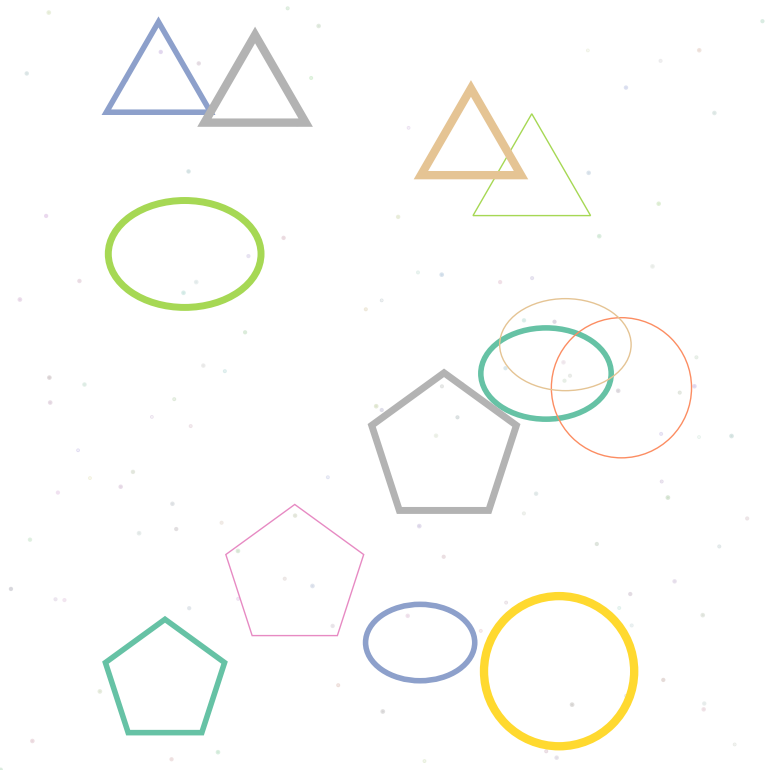[{"shape": "oval", "thickness": 2, "radius": 0.42, "center": [0.709, 0.515]}, {"shape": "pentagon", "thickness": 2, "radius": 0.41, "center": [0.214, 0.114]}, {"shape": "circle", "thickness": 0.5, "radius": 0.46, "center": [0.807, 0.496]}, {"shape": "oval", "thickness": 2, "radius": 0.35, "center": [0.546, 0.166]}, {"shape": "triangle", "thickness": 2, "radius": 0.39, "center": [0.206, 0.893]}, {"shape": "pentagon", "thickness": 0.5, "radius": 0.47, "center": [0.383, 0.251]}, {"shape": "triangle", "thickness": 0.5, "radius": 0.44, "center": [0.691, 0.764]}, {"shape": "oval", "thickness": 2.5, "radius": 0.5, "center": [0.24, 0.67]}, {"shape": "circle", "thickness": 3, "radius": 0.49, "center": [0.726, 0.128]}, {"shape": "triangle", "thickness": 3, "radius": 0.38, "center": [0.612, 0.81]}, {"shape": "oval", "thickness": 0.5, "radius": 0.43, "center": [0.734, 0.552]}, {"shape": "pentagon", "thickness": 2.5, "radius": 0.49, "center": [0.577, 0.417]}, {"shape": "triangle", "thickness": 3, "radius": 0.38, "center": [0.331, 0.879]}]